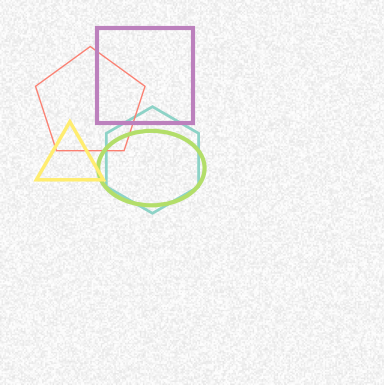[{"shape": "hexagon", "thickness": 2, "radius": 0.69, "center": [0.396, 0.584]}, {"shape": "pentagon", "thickness": 1, "radius": 0.75, "center": [0.234, 0.73]}, {"shape": "oval", "thickness": 3, "radius": 0.69, "center": [0.393, 0.563]}, {"shape": "square", "thickness": 3, "radius": 0.62, "center": [0.377, 0.804]}, {"shape": "triangle", "thickness": 2.5, "radius": 0.5, "center": [0.181, 0.583]}]